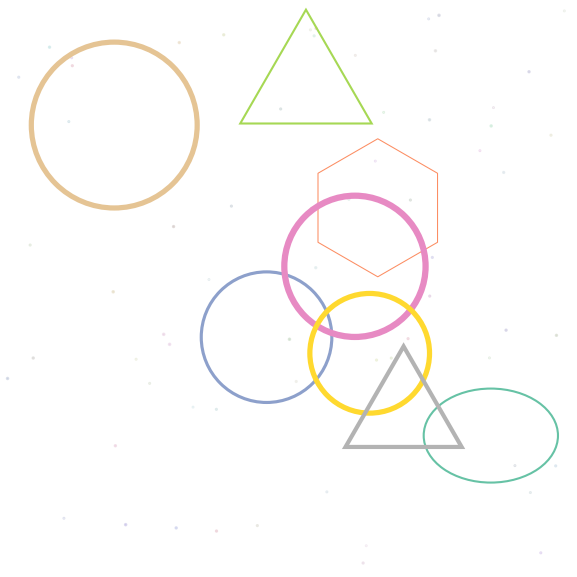[{"shape": "oval", "thickness": 1, "radius": 0.58, "center": [0.85, 0.245]}, {"shape": "hexagon", "thickness": 0.5, "radius": 0.6, "center": [0.654, 0.639]}, {"shape": "circle", "thickness": 1.5, "radius": 0.57, "center": [0.462, 0.415]}, {"shape": "circle", "thickness": 3, "radius": 0.61, "center": [0.615, 0.538]}, {"shape": "triangle", "thickness": 1, "radius": 0.66, "center": [0.53, 0.851]}, {"shape": "circle", "thickness": 2.5, "radius": 0.52, "center": [0.64, 0.387]}, {"shape": "circle", "thickness": 2.5, "radius": 0.72, "center": [0.198, 0.783]}, {"shape": "triangle", "thickness": 2, "radius": 0.58, "center": [0.699, 0.283]}]